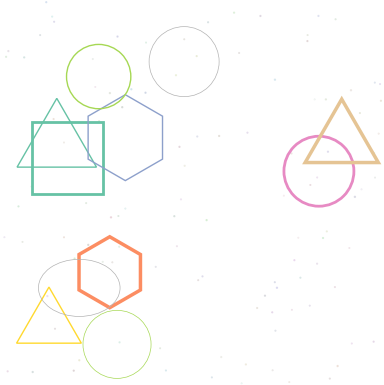[{"shape": "triangle", "thickness": 1, "radius": 0.6, "center": [0.147, 0.625]}, {"shape": "square", "thickness": 2, "radius": 0.46, "center": [0.175, 0.59]}, {"shape": "hexagon", "thickness": 2.5, "radius": 0.46, "center": [0.285, 0.293]}, {"shape": "hexagon", "thickness": 1, "radius": 0.56, "center": [0.326, 0.642]}, {"shape": "circle", "thickness": 2, "radius": 0.45, "center": [0.828, 0.555]}, {"shape": "circle", "thickness": 1, "radius": 0.42, "center": [0.256, 0.801]}, {"shape": "circle", "thickness": 0.5, "radius": 0.44, "center": [0.304, 0.106]}, {"shape": "triangle", "thickness": 1, "radius": 0.49, "center": [0.127, 0.157]}, {"shape": "triangle", "thickness": 2.5, "radius": 0.55, "center": [0.888, 0.633]}, {"shape": "oval", "thickness": 0.5, "radius": 0.53, "center": [0.206, 0.252]}, {"shape": "circle", "thickness": 0.5, "radius": 0.45, "center": [0.478, 0.84]}]